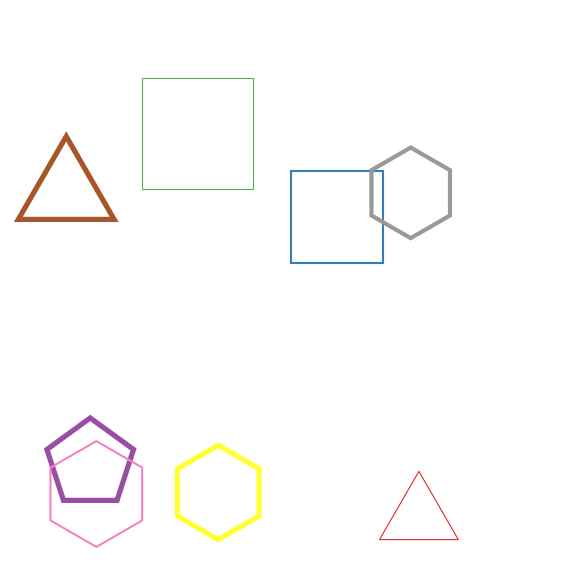[{"shape": "triangle", "thickness": 0.5, "radius": 0.39, "center": [0.725, 0.104]}, {"shape": "square", "thickness": 1, "radius": 0.4, "center": [0.584, 0.624]}, {"shape": "square", "thickness": 0.5, "radius": 0.48, "center": [0.342, 0.768]}, {"shape": "pentagon", "thickness": 2.5, "radius": 0.39, "center": [0.156, 0.197]}, {"shape": "hexagon", "thickness": 2.5, "radius": 0.41, "center": [0.378, 0.146]}, {"shape": "triangle", "thickness": 2.5, "radius": 0.48, "center": [0.115, 0.667]}, {"shape": "hexagon", "thickness": 1, "radius": 0.46, "center": [0.167, 0.144]}, {"shape": "hexagon", "thickness": 2, "radius": 0.39, "center": [0.711, 0.665]}]